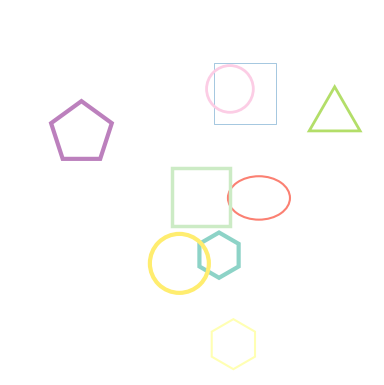[{"shape": "hexagon", "thickness": 3, "radius": 0.29, "center": [0.569, 0.337]}, {"shape": "hexagon", "thickness": 1.5, "radius": 0.32, "center": [0.606, 0.106]}, {"shape": "oval", "thickness": 1.5, "radius": 0.4, "center": [0.673, 0.486]}, {"shape": "square", "thickness": 0.5, "radius": 0.4, "center": [0.636, 0.757]}, {"shape": "triangle", "thickness": 2, "radius": 0.38, "center": [0.869, 0.698]}, {"shape": "circle", "thickness": 2, "radius": 0.3, "center": [0.597, 0.769]}, {"shape": "pentagon", "thickness": 3, "radius": 0.41, "center": [0.212, 0.654]}, {"shape": "square", "thickness": 2.5, "radius": 0.38, "center": [0.522, 0.488]}, {"shape": "circle", "thickness": 3, "radius": 0.38, "center": [0.466, 0.316]}]